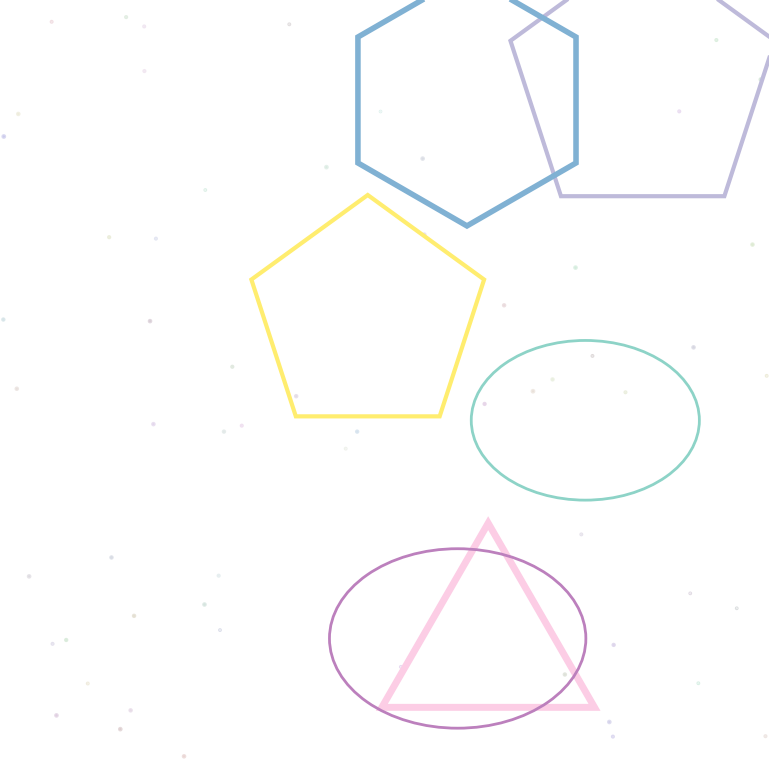[{"shape": "oval", "thickness": 1, "radius": 0.74, "center": [0.76, 0.454]}, {"shape": "pentagon", "thickness": 1.5, "radius": 0.9, "center": [0.835, 0.891]}, {"shape": "hexagon", "thickness": 2, "radius": 0.82, "center": [0.606, 0.87]}, {"shape": "triangle", "thickness": 2.5, "radius": 0.8, "center": [0.634, 0.161]}, {"shape": "oval", "thickness": 1, "radius": 0.83, "center": [0.594, 0.171]}, {"shape": "pentagon", "thickness": 1.5, "radius": 0.79, "center": [0.478, 0.588]}]